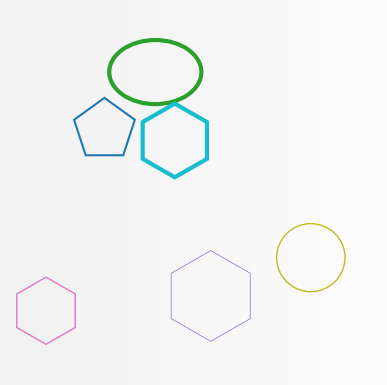[{"shape": "pentagon", "thickness": 1.5, "radius": 0.41, "center": [0.27, 0.663]}, {"shape": "oval", "thickness": 3, "radius": 0.59, "center": [0.401, 0.813]}, {"shape": "hexagon", "thickness": 0.5, "radius": 0.59, "center": [0.544, 0.231]}, {"shape": "hexagon", "thickness": 1, "radius": 0.44, "center": [0.119, 0.193]}, {"shape": "circle", "thickness": 1, "radius": 0.44, "center": [0.802, 0.331]}, {"shape": "hexagon", "thickness": 3, "radius": 0.48, "center": [0.451, 0.635]}]